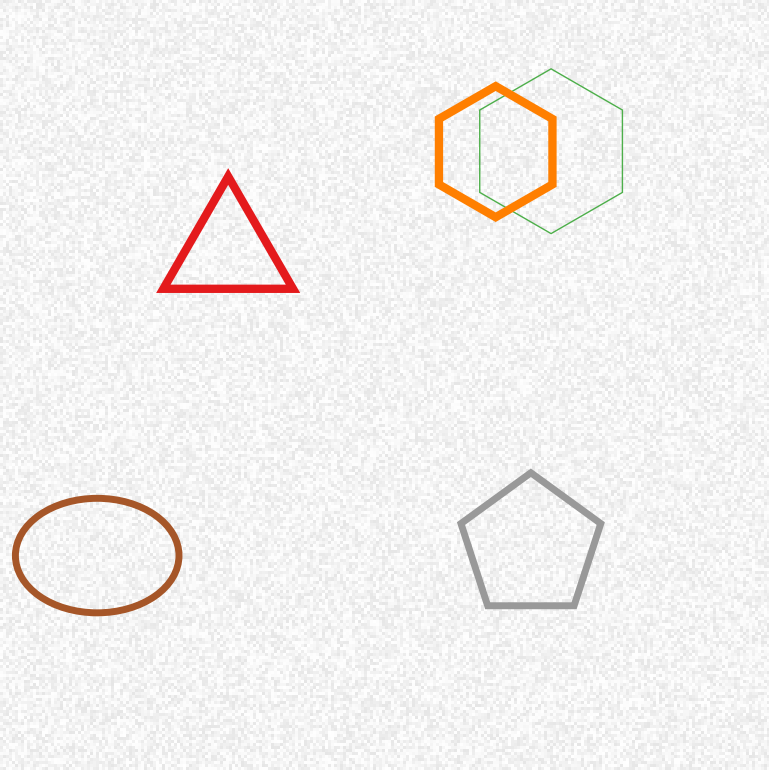[{"shape": "triangle", "thickness": 3, "radius": 0.49, "center": [0.296, 0.674]}, {"shape": "hexagon", "thickness": 0.5, "radius": 0.53, "center": [0.716, 0.804]}, {"shape": "hexagon", "thickness": 3, "radius": 0.43, "center": [0.644, 0.803]}, {"shape": "oval", "thickness": 2.5, "radius": 0.53, "center": [0.126, 0.278]}, {"shape": "pentagon", "thickness": 2.5, "radius": 0.48, "center": [0.689, 0.291]}]